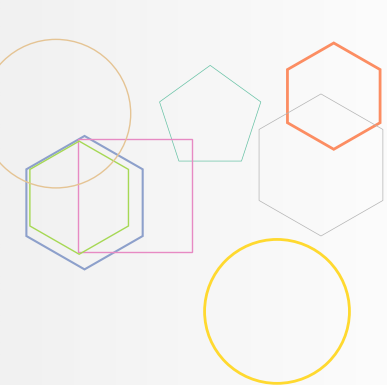[{"shape": "pentagon", "thickness": 0.5, "radius": 0.69, "center": [0.542, 0.693]}, {"shape": "hexagon", "thickness": 2, "radius": 0.69, "center": [0.861, 0.75]}, {"shape": "hexagon", "thickness": 1.5, "radius": 0.87, "center": [0.218, 0.474]}, {"shape": "square", "thickness": 1, "radius": 0.73, "center": [0.348, 0.493]}, {"shape": "hexagon", "thickness": 1, "radius": 0.73, "center": [0.204, 0.486]}, {"shape": "circle", "thickness": 2, "radius": 0.93, "center": [0.715, 0.191]}, {"shape": "circle", "thickness": 1, "radius": 0.96, "center": [0.144, 0.705]}, {"shape": "hexagon", "thickness": 0.5, "radius": 0.92, "center": [0.828, 0.572]}]